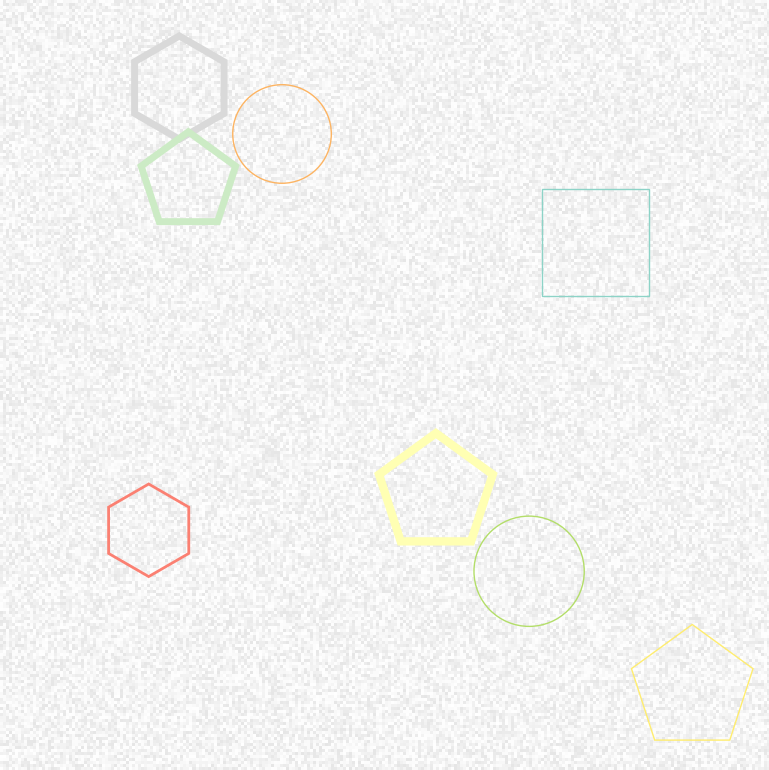[{"shape": "square", "thickness": 0.5, "radius": 0.35, "center": [0.773, 0.685]}, {"shape": "pentagon", "thickness": 3, "radius": 0.39, "center": [0.566, 0.36]}, {"shape": "hexagon", "thickness": 1, "radius": 0.3, "center": [0.193, 0.311]}, {"shape": "circle", "thickness": 0.5, "radius": 0.32, "center": [0.366, 0.826]}, {"shape": "circle", "thickness": 0.5, "radius": 0.36, "center": [0.687, 0.258]}, {"shape": "hexagon", "thickness": 2.5, "radius": 0.34, "center": [0.233, 0.886]}, {"shape": "pentagon", "thickness": 2.5, "radius": 0.32, "center": [0.245, 0.764]}, {"shape": "pentagon", "thickness": 0.5, "radius": 0.41, "center": [0.899, 0.106]}]